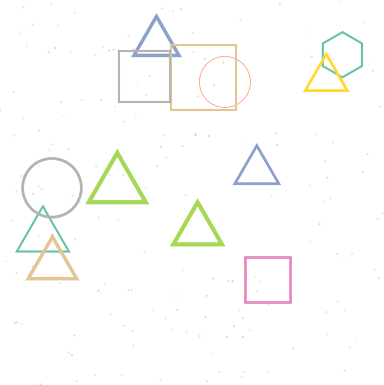[{"shape": "triangle", "thickness": 1.5, "radius": 0.39, "center": [0.111, 0.386]}, {"shape": "hexagon", "thickness": 1.5, "radius": 0.29, "center": [0.889, 0.858]}, {"shape": "circle", "thickness": 0.5, "radius": 0.33, "center": [0.584, 0.787]}, {"shape": "triangle", "thickness": 2.5, "radius": 0.34, "center": [0.406, 0.89]}, {"shape": "triangle", "thickness": 2, "radius": 0.33, "center": [0.667, 0.556]}, {"shape": "square", "thickness": 2, "radius": 0.29, "center": [0.694, 0.274]}, {"shape": "triangle", "thickness": 3, "radius": 0.43, "center": [0.305, 0.518]}, {"shape": "triangle", "thickness": 3, "radius": 0.36, "center": [0.513, 0.402]}, {"shape": "triangle", "thickness": 2, "radius": 0.32, "center": [0.847, 0.796]}, {"shape": "square", "thickness": 1.5, "radius": 0.42, "center": [0.528, 0.799]}, {"shape": "triangle", "thickness": 2.5, "radius": 0.36, "center": [0.136, 0.312]}, {"shape": "square", "thickness": 1.5, "radius": 0.33, "center": [0.375, 0.802]}, {"shape": "circle", "thickness": 2, "radius": 0.38, "center": [0.135, 0.512]}]